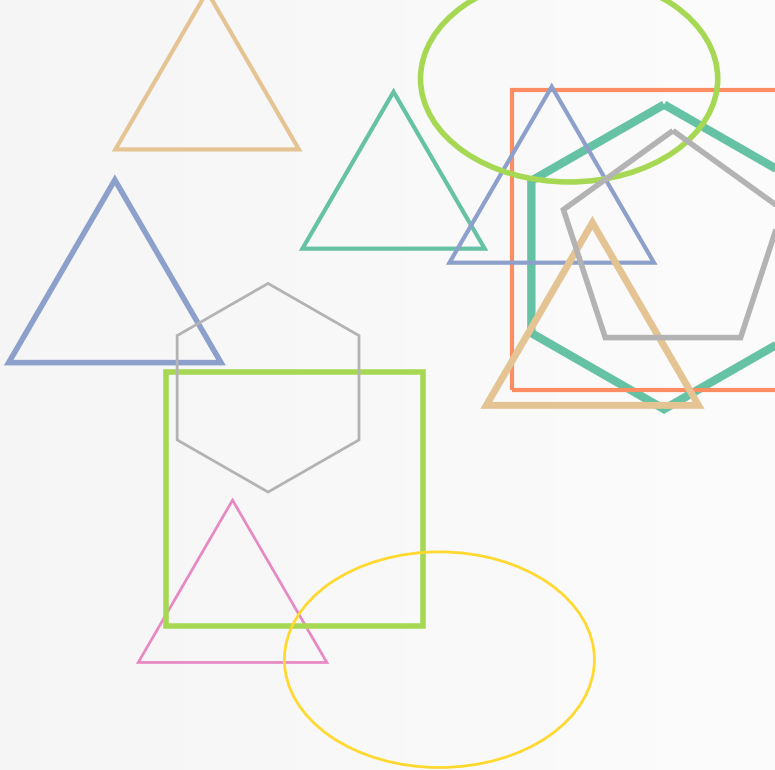[{"shape": "hexagon", "thickness": 3, "radius": 0.99, "center": [0.857, 0.666]}, {"shape": "triangle", "thickness": 1.5, "radius": 0.68, "center": [0.508, 0.745]}, {"shape": "square", "thickness": 1.5, "radius": 0.97, "center": [0.856, 0.688]}, {"shape": "triangle", "thickness": 2, "radius": 0.79, "center": [0.148, 0.608]}, {"shape": "triangle", "thickness": 1.5, "radius": 0.76, "center": [0.712, 0.735]}, {"shape": "triangle", "thickness": 1, "radius": 0.7, "center": [0.3, 0.21]}, {"shape": "oval", "thickness": 2, "radius": 0.96, "center": [0.734, 0.898]}, {"shape": "square", "thickness": 2, "radius": 0.83, "center": [0.38, 0.352]}, {"shape": "oval", "thickness": 1, "radius": 1.0, "center": [0.567, 0.143]}, {"shape": "triangle", "thickness": 2.5, "radius": 0.79, "center": [0.764, 0.553]}, {"shape": "triangle", "thickness": 1.5, "radius": 0.68, "center": [0.267, 0.874]}, {"shape": "pentagon", "thickness": 2, "radius": 0.74, "center": [0.868, 0.682]}, {"shape": "hexagon", "thickness": 1, "radius": 0.68, "center": [0.346, 0.496]}]